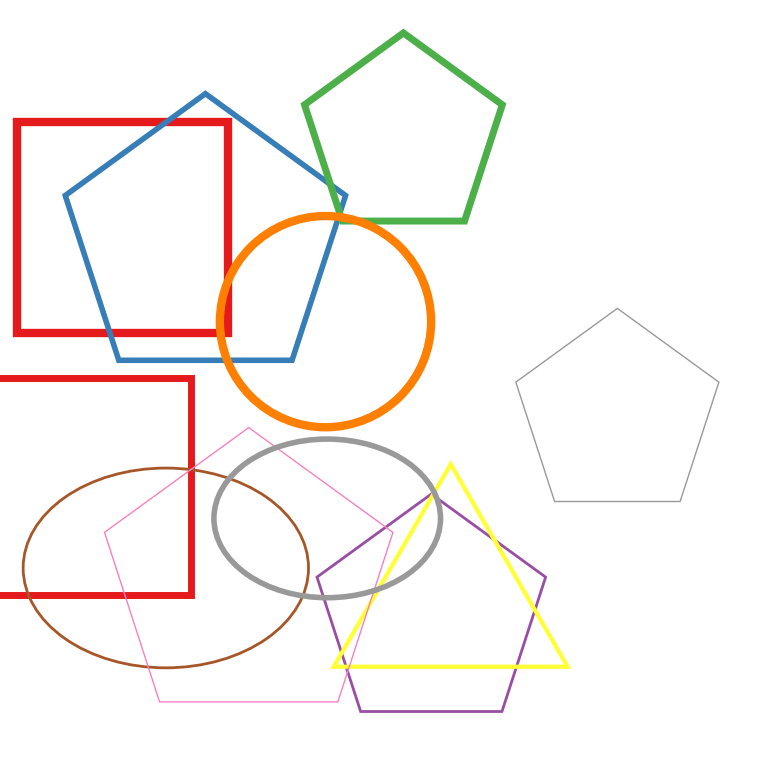[{"shape": "square", "thickness": 2.5, "radius": 0.71, "center": [0.107, 0.368]}, {"shape": "square", "thickness": 3, "radius": 0.68, "center": [0.159, 0.704]}, {"shape": "pentagon", "thickness": 2, "radius": 0.96, "center": [0.267, 0.687]}, {"shape": "pentagon", "thickness": 2.5, "radius": 0.68, "center": [0.524, 0.822]}, {"shape": "pentagon", "thickness": 1, "radius": 0.78, "center": [0.56, 0.202]}, {"shape": "circle", "thickness": 3, "radius": 0.69, "center": [0.423, 0.582]}, {"shape": "triangle", "thickness": 1.5, "radius": 0.88, "center": [0.585, 0.222]}, {"shape": "oval", "thickness": 1, "radius": 0.93, "center": [0.215, 0.262]}, {"shape": "pentagon", "thickness": 0.5, "radius": 0.98, "center": [0.323, 0.248]}, {"shape": "pentagon", "thickness": 0.5, "radius": 0.69, "center": [0.802, 0.461]}, {"shape": "oval", "thickness": 2, "radius": 0.74, "center": [0.425, 0.327]}]